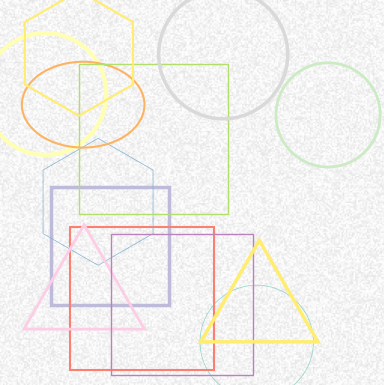[{"shape": "circle", "thickness": 0.5, "radius": 0.74, "center": [0.667, 0.112]}, {"shape": "circle", "thickness": 3, "radius": 0.79, "center": [0.118, 0.756]}, {"shape": "square", "thickness": 2.5, "radius": 0.77, "center": [0.287, 0.361]}, {"shape": "square", "thickness": 1.5, "radius": 0.93, "center": [0.368, 0.225]}, {"shape": "hexagon", "thickness": 0.5, "radius": 0.82, "center": [0.255, 0.476]}, {"shape": "oval", "thickness": 1.5, "radius": 0.8, "center": [0.216, 0.728]}, {"shape": "square", "thickness": 1, "radius": 0.97, "center": [0.399, 0.639]}, {"shape": "triangle", "thickness": 2, "radius": 0.9, "center": [0.218, 0.235]}, {"shape": "circle", "thickness": 2.5, "radius": 0.84, "center": [0.58, 0.859]}, {"shape": "square", "thickness": 1, "radius": 0.92, "center": [0.473, 0.209]}, {"shape": "circle", "thickness": 2, "radius": 0.68, "center": [0.852, 0.702]}, {"shape": "triangle", "thickness": 2.5, "radius": 0.88, "center": [0.674, 0.2]}, {"shape": "hexagon", "thickness": 1.5, "radius": 0.81, "center": [0.205, 0.861]}]